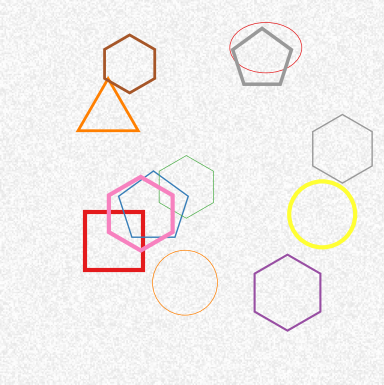[{"shape": "oval", "thickness": 0.5, "radius": 0.47, "center": [0.69, 0.876]}, {"shape": "square", "thickness": 3, "radius": 0.38, "center": [0.295, 0.375]}, {"shape": "pentagon", "thickness": 1, "radius": 0.48, "center": [0.399, 0.461]}, {"shape": "hexagon", "thickness": 0.5, "radius": 0.41, "center": [0.484, 0.515]}, {"shape": "hexagon", "thickness": 1.5, "radius": 0.49, "center": [0.747, 0.24]}, {"shape": "circle", "thickness": 0.5, "radius": 0.42, "center": [0.481, 0.266]}, {"shape": "triangle", "thickness": 2, "radius": 0.45, "center": [0.281, 0.706]}, {"shape": "circle", "thickness": 3, "radius": 0.43, "center": [0.837, 0.443]}, {"shape": "hexagon", "thickness": 2, "radius": 0.38, "center": [0.337, 0.834]}, {"shape": "hexagon", "thickness": 3, "radius": 0.48, "center": [0.366, 0.445]}, {"shape": "hexagon", "thickness": 1, "radius": 0.45, "center": [0.889, 0.613]}, {"shape": "pentagon", "thickness": 2.5, "radius": 0.4, "center": [0.681, 0.846]}]